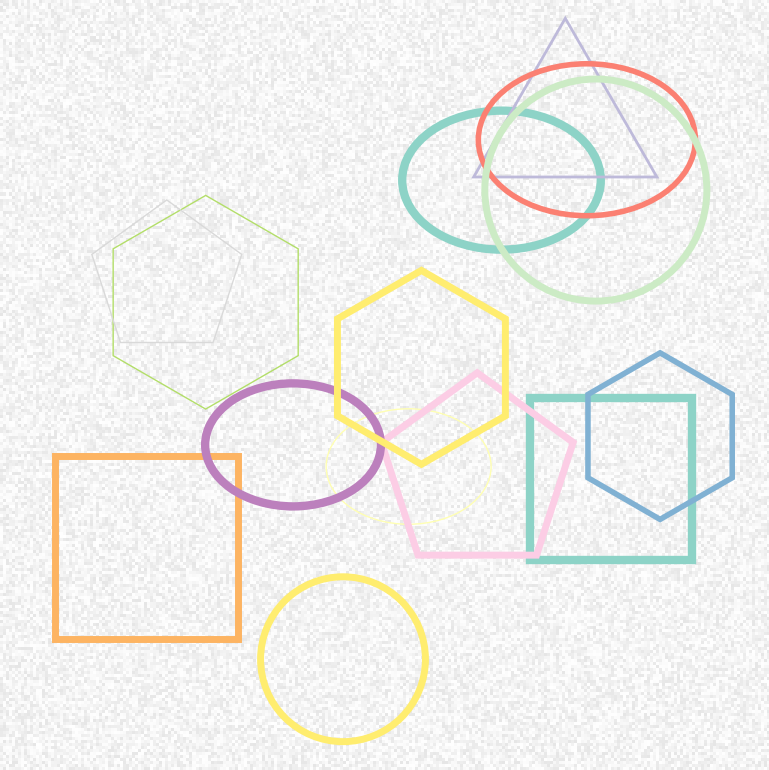[{"shape": "oval", "thickness": 3, "radius": 0.64, "center": [0.651, 0.766]}, {"shape": "square", "thickness": 3, "radius": 0.53, "center": [0.794, 0.378]}, {"shape": "oval", "thickness": 0.5, "radius": 0.54, "center": [0.531, 0.394]}, {"shape": "triangle", "thickness": 1, "radius": 0.69, "center": [0.734, 0.839]}, {"shape": "oval", "thickness": 2, "radius": 0.7, "center": [0.762, 0.819]}, {"shape": "hexagon", "thickness": 2, "radius": 0.54, "center": [0.857, 0.434]}, {"shape": "square", "thickness": 2.5, "radius": 0.59, "center": [0.19, 0.289]}, {"shape": "hexagon", "thickness": 0.5, "radius": 0.69, "center": [0.267, 0.607]}, {"shape": "pentagon", "thickness": 2.5, "radius": 0.65, "center": [0.62, 0.385]}, {"shape": "pentagon", "thickness": 0.5, "radius": 0.51, "center": [0.217, 0.638]}, {"shape": "oval", "thickness": 3, "radius": 0.57, "center": [0.381, 0.422]}, {"shape": "circle", "thickness": 2.5, "radius": 0.72, "center": [0.774, 0.753]}, {"shape": "hexagon", "thickness": 2.5, "radius": 0.63, "center": [0.547, 0.523]}, {"shape": "circle", "thickness": 2.5, "radius": 0.54, "center": [0.445, 0.144]}]